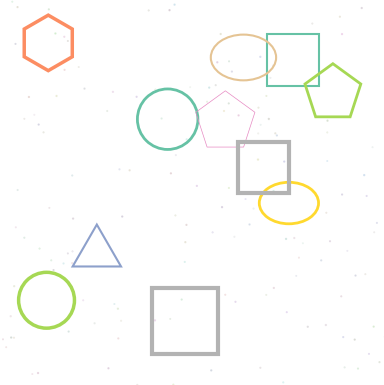[{"shape": "square", "thickness": 1.5, "radius": 0.33, "center": [0.761, 0.844]}, {"shape": "circle", "thickness": 2, "radius": 0.39, "center": [0.435, 0.69]}, {"shape": "hexagon", "thickness": 2.5, "radius": 0.36, "center": [0.125, 0.889]}, {"shape": "triangle", "thickness": 1.5, "radius": 0.36, "center": [0.252, 0.344]}, {"shape": "pentagon", "thickness": 0.5, "radius": 0.4, "center": [0.585, 0.683]}, {"shape": "pentagon", "thickness": 2, "radius": 0.38, "center": [0.865, 0.758]}, {"shape": "circle", "thickness": 2.5, "radius": 0.36, "center": [0.121, 0.22]}, {"shape": "oval", "thickness": 2, "radius": 0.38, "center": [0.75, 0.473]}, {"shape": "oval", "thickness": 1.5, "radius": 0.42, "center": [0.632, 0.851]}, {"shape": "square", "thickness": 3, "radius": 0.43, "center": [0.481, 0.167]}, {"shape": "square", "thickness": 3, "radius": 0.33, "center": [0.685, 0.565]}]